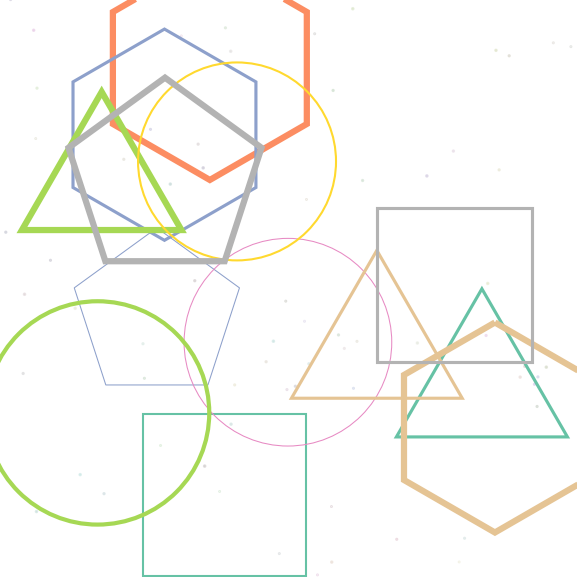[{"shape": "square", "thickness": 1, "radius": 0.7, "center": [0.389, 0.142]}, {"shape": "triangle", "thickness": 1.5, "radius": 0.85, "center": [0.834, 0.328]}, {"shape": "hexagon", "thickness": 3, "radius": 0.97, "center": [0.363, 0.881]}, {"shape": "hexagon", "thickness": 1.5, "radius": 0.91, "center": [0.285, 0.766]}, {"shape": "pentagon", "thickness": 0.5, "radius": 0.75, "center": [0.272, 0.454]}, {"shape": "circle", "thickness": 0.5, "radius": 0.9, "center": [0.499, 0.407]}, {"shape": "circle", "thickness": 2, "radius": 0.97, "center": [0.169, 0.284]}, {"shape": "triangle", "thickness": 3, "radius": 0.8, "center": [0.176, 0.681]}, {"shape": "circle", "thickness": 1, "radius": 0.86, "center": [0.41, 0.72]}, {"shape": "hexagon", "thickness": 3, "radius": 0.91, "center": [0.857, 0.259]}, {"shape": "triangle", "thickness": 1.5, "radius": 0.85, "center": [0.653, 0.395]}, {"shape": "pentagon", "thickness": 3, "radius": 0.88, "center": [0.286, 0.689]}, {"shape": "square", "thickness": 1.5, "radius": 0.67, "center": [0.787, 0.505]}]